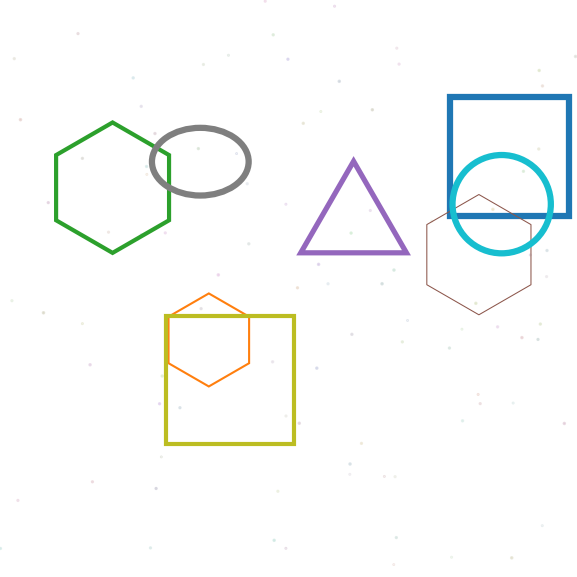[{"shape": "square", "thickness": 3, "radius": 0.51, "center": [0.882, 0.728]}, {"shape": "hexagon", "thickness": 1, "radius": 0.4, "center": [0.362, 0.41]}, {"shape": "hexagon", "thickness": 2, "radius": 0.56, "center": [0.195, 0.674]}, {"shape": "triangle", "thickness": 2.5, "radius": 0.53, "center": [0.612, 0.614]}, {"shape": "hexagon", "thickness": 0.5, "radius": 0.52, "center": [0.829, 0.558]}, {"shape": "oval", "thickness": 3, "radius": 0.42, "center": [0.347, 0.719]}, {"shape": "square", "thickness": 2, "radius": 0.55, "center": [0.398, 0.341]}, {"shape": "circle", "thickness": 3, "radius": 0.43, "center": [0.869, 0.646]}]